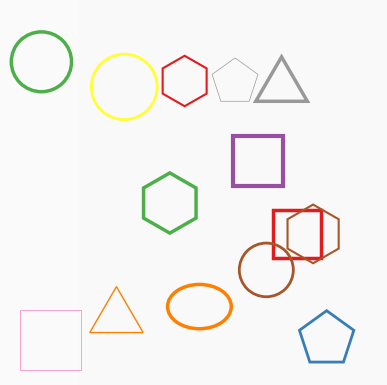[{"shape": "square", "thickness": 2.5, "radius": 0.31, "center": [0.766, 0.392]}, {"shape": "hexagon", "thickness": 1.5, "radius": 0.33, "center": [0.477, 0.79]}, {"shape": "pentagon", "thickness": 2, "radius": 0.37, "center": [0.843, 0.119]}, {"shape": "hexagon", "thickness": 2.5, "radius": 0.39, "center": [0.438, 0.473]}, {"shape": "circle", "thickness": 2.5, "radius": 0.39, "center": [0.107, 0.839]}, {"shape": "square", "thickness": 3, "radius": 0.32, "center": [0.667, 0.582]}, {"shape": "oval", "thickness": 2.5, "radius": 0.41, "center": [0.515, 0.204]}, {"shape": "triangle", "thickness": 1, "radius": 0.4, "center": [0.301, 0.176]}, {"shape": "circle", "thickness": 2, "radius": 0.42, "center": [0.321, 0.774]}, {"shape": "circle", "thickness": 2, "radius": 0.35, "center": [0.687, 0.299]}, {"shape": "hexagon", "thickness": 1.5, "radius": 0.38, "center": [0.808, 0.392]}, {"shape": "square", "thickness": 0.5, "radius": 0.39, "center": [0.13, 0.117]}, {"shape": "pentagon", "thickness": 0.5, "radius": 0.31, "center": [0.606, 0.787]}, {"shape": "triangle", "thickness": 2.5, "radius": 0.38, "center": [0.727, 0.775]}]